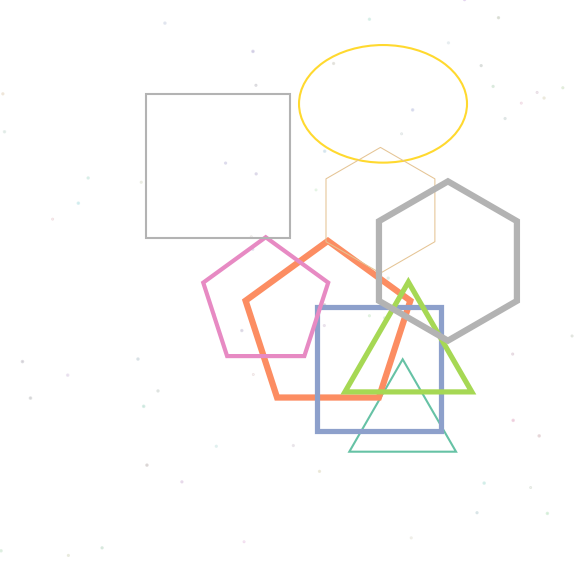[{"shape": "triangle", "thickness": 1, "radius": 0.53, "center": [0.697, 0.27]}, {"shape": "pentagon", "thickness": 3, "radius": 0.75, "center": [0.568, 0.432]}, {"shape": "square", "thickness": 2.5, "radius": 0.53, "center": [0.656, 0.36]}, {"shape": "pentagon", "thickness": 2, "radius": 0.57, "center": [0.46, 0.475]}, {"shape": "triangle", "thickness": 2.5, "radius": 0.63, "center": [0.707, 0.384]}, {"shape": "oval", "thickness": 1, "radius": 0.73, "center": [0.663, 0.819]}, {"shape": "hexagon", "thickness": 0.5, "radius": 0.54, "center": [0.659, 0.635]}, {"shape": "hexagon", "thickness": 3, "radius": 0.69, "center": [0.776, 0.547]}, {"shape": "square", "thickness": 1, "radius": 0.62, "center": [0.378, 0.711]}]